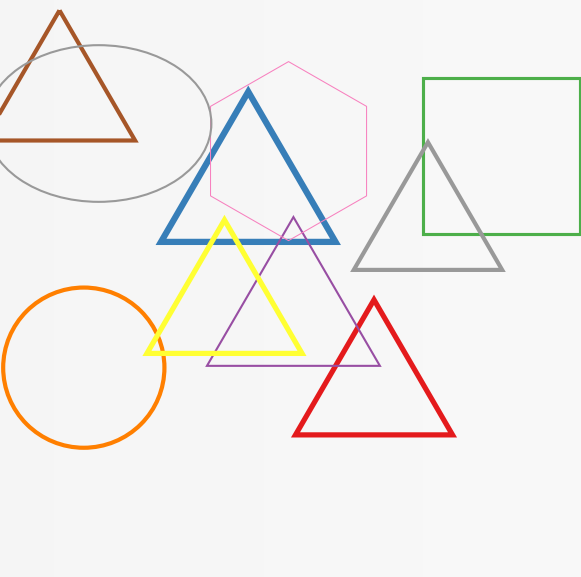[{"shape": "triangle", "thickness": 2.5, "radius": 0.78, "center": [0.643, 0.324]}, {"shape": "triangle", "thickness": 3, "radius": 0.87, "center": [0.427, 0.667]}, {"shape": "square", "thickness": 1.5, "radius": 0.68, "center": [0.862, 0.729]}, {"shape": "triangle", "thickness": 1, "radius": 0.86, "center": [0.505, 0.452]}, {"shape": "circle", "thickness": 2, "radius": 0.69, "center": [0.144, 0.363]}, {"shape": "triangle", "thickness": 2.5, "radius": 0.77, "center": [0.386, 0.464]}, {"shape": "triangle", "thickness": 2, "radius": 0.75, "center": [0.102, 0.831]}, {"shape": "hexagon", "thickness": 0.5, "radius": 0.77, "center": [0.496, 0.737]}, {"shape": "oval", "thickness": 1, "radius": 0.97, "center": [0.17, 0.785]}, {"shape": "triangle", "thickness": 2, "radius": 0.74, "center": [0.736, 0.605]}]